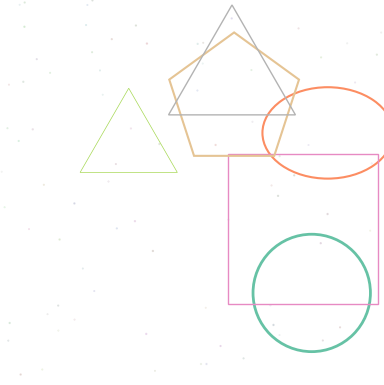[{"shape": "circle", "thickness": 2, "radius": 0.76, "center": [0.81, 0.239]}, {"shape": "oval", "thickness": 1.5, "radius": 0.85, "center": [0.851, 0.655]}, {"shape": "square", "thickness": 1, "radius": 0.97, "center": [0.788, 0.405]}, {"shape": "triangle", "thickness": 0.5, "radius": 0.73, "center": [0.334, 0.625]}, {"shape": "pentagon", "thickness": 1.5, "radius": 0.89, "center": [0.608, 0.739]}, {"shape": "triangle", "thickness": 1, "radius": 0.95, "center": [0.603, 0.797]}]